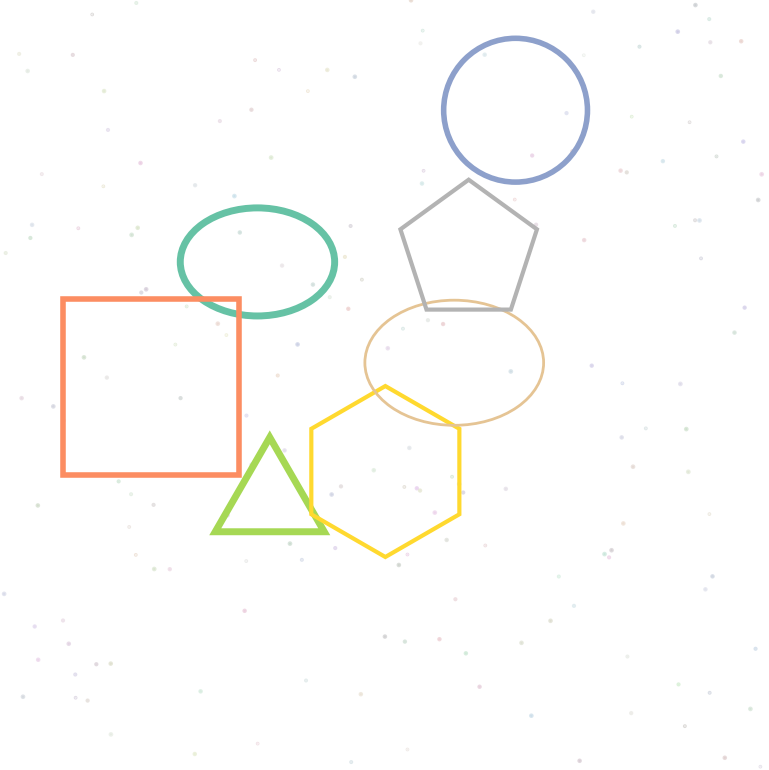[{"shape": "oval", "thickness": 2.5, "radius": 0.5, "center": [0.334, 0.66]}, {"shape": "square", "thickness": 2, "radius": 0.57, "center": [0.196, 0.497]}, {"shape": "circle", "thickness": 2, "radius": 0.47, "center": [0.67, 0.857]}, {"shape": "triangle", "thickness": 2.5, "radius": 0.41, "center": [0.35, 0.35]}, {"shape": "hexagon", "thickness": 1.5, "radius": 0.55, "center": [0.5, 0.388]}, {"shape": "oval", "thickness": 1, "radius": 0.58, "center": [0.59, 0.529]}, {"shape": "pentagon", "thickness": 1.5, "radius": 0.47, "center": [0.609, 0.673]}]